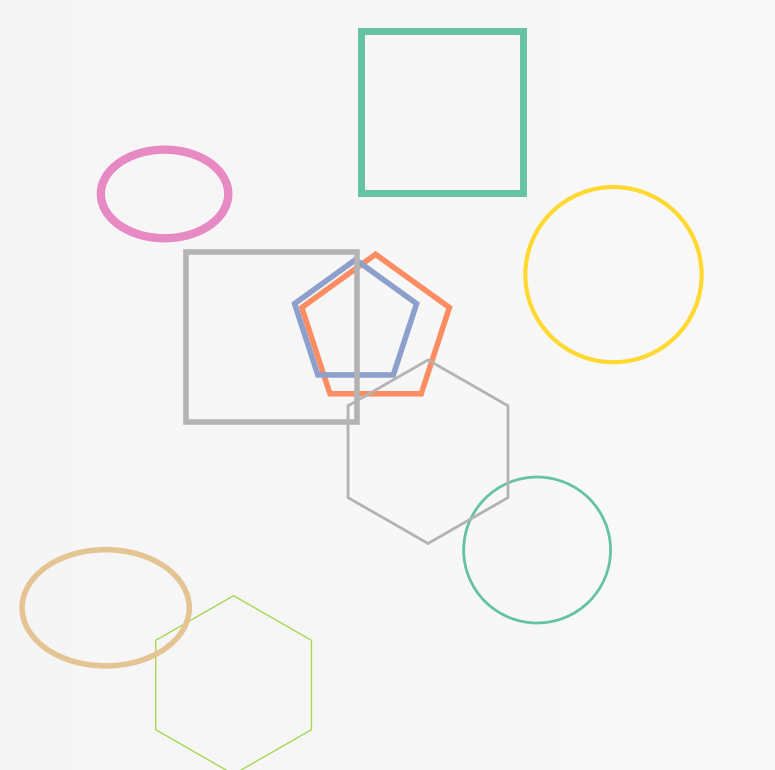[{"shape": "square", "thickness": 2.5, "radius": 0.52, "center": [0.57, 0.855]}, {"shape": "circle", "thickness": 1, "radius": 0.47, "center": [0.693, 0.286]}, {"shape": "pentagon", "thickness": 2, "radius": 0.5, "center": [0.485, 0.57]}, {"shape": "pentagon", "thickness": 2, "radius": 0.41, "center": [0.459, 0.58]}, {"shape": "oval", "thickness": 3, "radius": 0.41, "center": [0.212, 0.748]}, {"shape": "hexagon", "thickness": 0.5, "radius": 0.58, "center": [0.301, 0.11]}, {"shape": "circle", "thickness": 1.5, "radius": 0.57, "center": [0.792, 0.643]}, {"shape": "oval", "thickness": 2, "radius": 0.54, "center": [0.136, 0.211]}, {"shape": "square", "thickness": 2, "radius": 0.55, "center": [0.35, 0.562]}, {"shape": "hexagon", "thickness": 1, "radius": 0.6, "center": [0.552, 0.413]}]